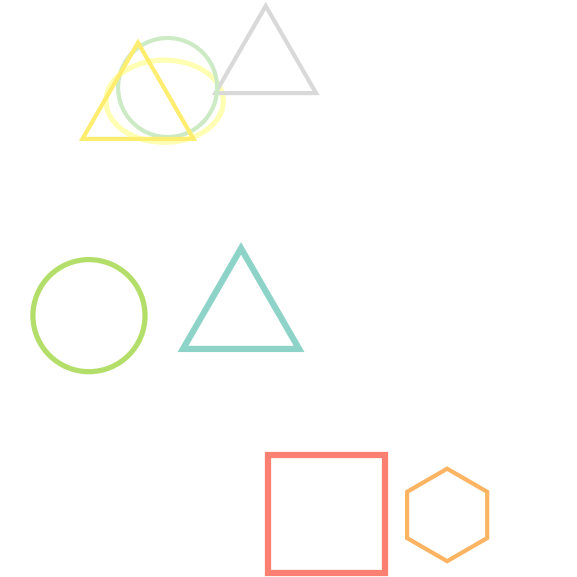[{"shape": "triangle", "thickness": 3, "radius": 0.58, "center": [0.417, 0.453]}, {"shape": "oval", "thickness": 2.5, "radius": 0.51, "center": [0.285, 0.824]}, {"shape": "square", "thickness": 3, "radius": 0.51, "center": [0.566, 0.109]}, {"shape": "hexagon", "thickness": 2, "radius": 0.4, "center": [0.774, 0.107]}, {"shape": "circle", "thickness": 2.5, "radius": 0.49, "center": [0.154, 0.453]}, {"shape": "triangle", "thickness": 2, "radius": 0.5, "center": [0.46, 0.888]}, {"shape": "circle", "thickness": 2, "radius": 0.43, "center": [0.29, 0.848]}, {"shape": "triangle", "thickness": 2, "radius": 0.56, "center": [0.239, 0.814]}]